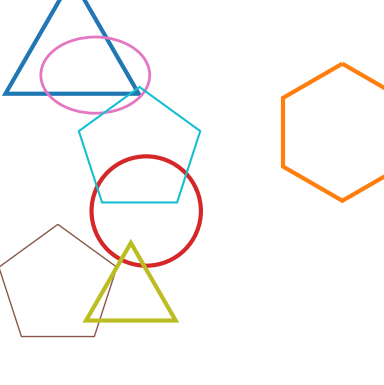[{"shape": "triangle", "thickness": 3, "radius": 1.0, "center": [0.187, 0.856]}, {"shape": "hexagon", "thickness": 3, "radius": 0.89, "center": [0.889, 0.657]}, {"shape": "circle", "thickness": 3, "radius": 0.71, "center": [0.38, 0.452]}, {"shape": "pentagon", "thickness": 1, "radius": 0.81, "center": [0.15, 0.256]}, {"shape": "oval", "thickness": 2, "radius": 0.71, "center": [0.247, 0.805]}, {"shape": "triangle", "thickness": 3, "radius": 0.67, "center": [0.34, 0.235]}, {"shape": "pentagon", "thickness": 1.5, "radius": 0.83, "center": [0.362, 0.608]}]